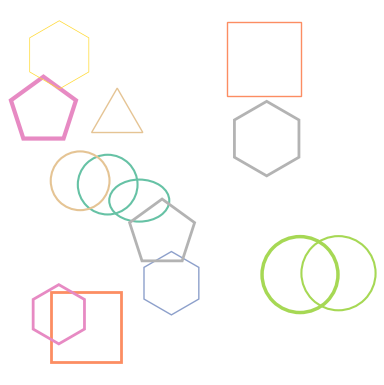[{"shape": "circle", "thickness": 1.5, "radius": 0.39, "center": [0.28, 0.52]}, {"shape": "oval", "thickness": 1.5, "radius": 0.39, "center": [0.362, 0.479]}, {"shape": "square", "thickness": 2, "radius": 0.45, "center": [0.223, 0.151]}, {"shape": "square", "thickness": 1, "radius": 0.48, "center": [0.685, 0.846]}, {"shape": "hexagon", "thickness": 1, "radius": 0.41, "center": [0.445, 0.264]}, {"shape": "hexagon", "thickness": 2, "radius": 0.38, "center": [0.153, 0.184]}, {"shape": "pentagon", "thickness": 3, "radius": 0.44, "center": [0.113, 0.712]}, {"shape": "circle", "thickness": 2.5, "radius": 0.49, "center": [0.779, 0.287]}, {"shape": "circle", "thickness": 1.5, "radius": 0.48, "center": [0.879, 0.29]}, {"shape": "hexagon", "thickness": 0.5, "radius": 0.44, "center": [0.154, 0.857]}, {"shape": "circle", "thickness": 1.5, "radius": 0.38, "center": [0.208, 0.53]}, {"shape": "triangle", "thickness": 1, "radius": 0.38, "center": [0.304, 0.694]}, {"shape": "pentagon", "thickness": 2, "radius": 0.44, "center": [0.421, 0.394]}, {"shape": "hexagon", "thickness": 2, "radius": 0.48, "center": [0.693, 0.64]}]